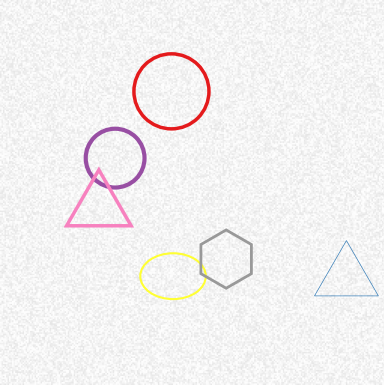[{"shape": "circle", "thickness": 2.5, "radius": 0.49, "center": [0.445, 0.763]}, {"shape": "triangle", "thickness": 0.5, "radius": 0.48, "center": [0.9, 0.279]}, {"shape": "circle", "thickness": 3, "radius": 0.38, "center": [0.299, 0.589]}, {"shape": "oval", "thickness": 1.5, "radius": 0.43, "center": [0.449, 0.283]}, {"shape": "triangle", "thickness": 2.5, "radius": 0.48, "center": [0.257, 0.462]}, {"shape": "hexagon", "thickness": 2, "radius": 0.38, "center": [0.587, 0.327]}]